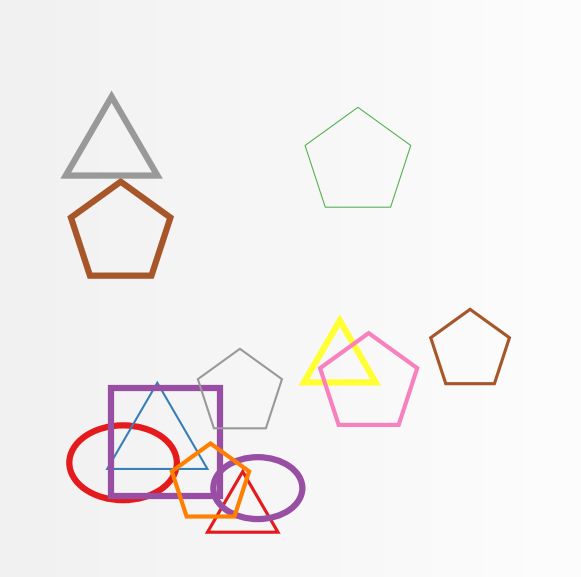[{"shape": "oval", "thickness": 3, "radius": 0.46, "center": [0.212, 0.198]}, {"shape": "triangle", "thickness": 1.5, "radius": 0.35, "center": [0.418, 0.113]}, {"shape": "triangle", "thickness": 1, "radius": 0.5, "center": [0.271, 0.237]}, {"shape": "pentagon", "thickness": 0.5, "radius": 0.48, "center": [0.616, 0.718]}, {"shape": "square", "thickness": 3, "radius": 0.47, "center": [0.285, 0.234]}, {"shape": "oval", "thickness": 3, "radius": 0.38, "center": [0.444, 0.154]}, {"shape": "pentagon", "thickness": 2, "radius": 0.35, "center": [0.362, 0.161]}, {"shape": "triangle", "thickness": 3, "radius": 0.36, "center": [0.585, 0.373]}, {"shape": "pentagon", "thickness": 1.5, "radius": 0.36, "center": [0.809, 0.392]}, {"shape": "pentagon", "thickness": 3, "radius": 0.45, "center": [0.208, 0.595]}, {"shape": "pentagon", "thickness": 2, "radius": 0.44, "center": [0.634, 0.334]}, {"shape": "triangle", "thickness": 3, "radius": 0.46, "center": [0.192, 0.741]}, {"shape": "pentagon", "thickness": 1, "radius": 0.38, "center": [0.413, 0.319]}]